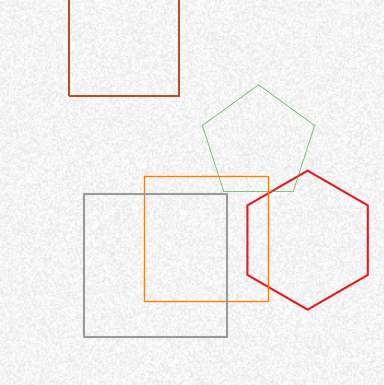[{"shape": "hexagon", "thickness": 1.5, "radius": 0.9, "center": [0.799, 0.376]}, {"shape": "pentagon", "thickness": 0.5, "radius": 0.77, "center": [0.671, 0.627]}, {"shape": "square", "thickness": 1, "radius": 0.81, "center": [0.535, 0.381]}, {"shape": "square", "thickness": 1.5, "radius": 0.72, "center": [0.321, 0.893]}, {"shape": "square", "thickness": 1.5, "radius": 0.93, "center": [0.403, 0.31]}]